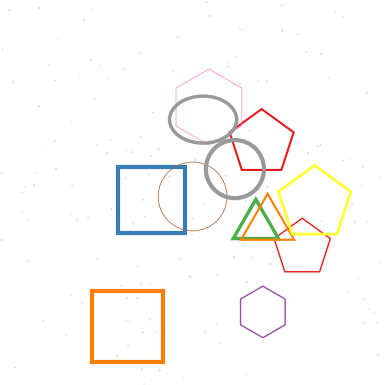[{"shape": "pentagon", "thickness": 1, "radius": 0.38, "center": [0.785, 0.356]}, {"shape": "pentagon", "thickness": 1.5, "radius": 0.44, "center": [0.68, 0.629]}, {"shape": "square", "thickness": 3, "radius": 0.43, "center": [0.394, 0.48]}, {"shape": "triangle", "thickness": 2.5, "radius": 0.34, "center": [0.665, 0.414]}, {"shape": "hexagon", "thickness": 1, "radius": 0.33, "center": [0.683, 0.19]}, {"shape": "triangle", "thickness": 1.5, "radius": 0.4, "center": [0.695, 0.417]}, {"shape": "square", "thickness": 3, "radius": 0.46, "center": [0.331, 0.153]}, {"shape": "pentagon", "thickness": 2, "radius": 0.49, "center": [0.817, 0.472]}, {"shape": "circle", "thickness": 0.5, "radius": 0.45, "center": [0.5, 0.49]}, {"shape": "hexagon", "thickness": 0.5, "radius": 0.49, "center": [0.543, 0.722]}, {"shape": "oval", "thickness": 2.5, "radius": 0.44, "center": [0.528, 0.689]}, {"shape": "circle", "thickness": 3, "radius": 0.38, "center": [0.61, 0.561]}]